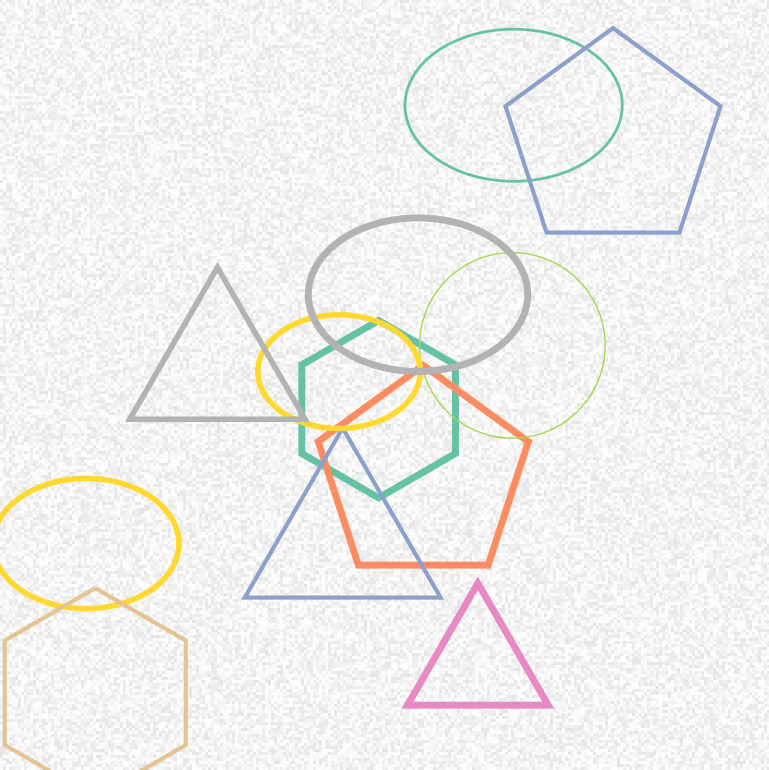[{"shape": "hexagon", "thickness": 2.5, "radius": 0.58, "center": [0.492, 0.469]}, {"shape": "oval", "thickness": 1, "radius": 0.71, "center": [0.667, 0.863]}, {"shape": "pentagon", "thickness": 2.5, "radius": 0.72, "center": [0.55, 0.382]}, {"shape": "triangle", "thickness": 1.5, "radius": 0.73, "center": [0.445, 0.297]}, {"shape": "pentagon", "thickness": 1.5, "radius": 0.73, "center": [0.796, 0.817]}, {"shape": "triangle", "thickness": 2.5, "radius": 0.53, "center": [0.621, 0.137]}, {"shape": "circle", "thickness": 0.5, "radius": 0.6, "center": [0.665, 0.551]}, {"shape": "oval", "thickness": 2, "radius": 0.53, "center": [0.44, 0.517]}, {"shape": "oval", "thickness": 2, "radius": 0.6, "center": [0.112, 0.294]}, {"shape": "hexagon", "thickness": 1.5, "radius": 0.68, "center": [0.124, 0.1]}, {"shape": "oval", "thickness": 2.5, "radius": 0.71, "center": [0.543, 0.617]}, {"shape": "triangle", "thickness": 2, "radius": 0.66, "center": [0.282, 0.521]}]